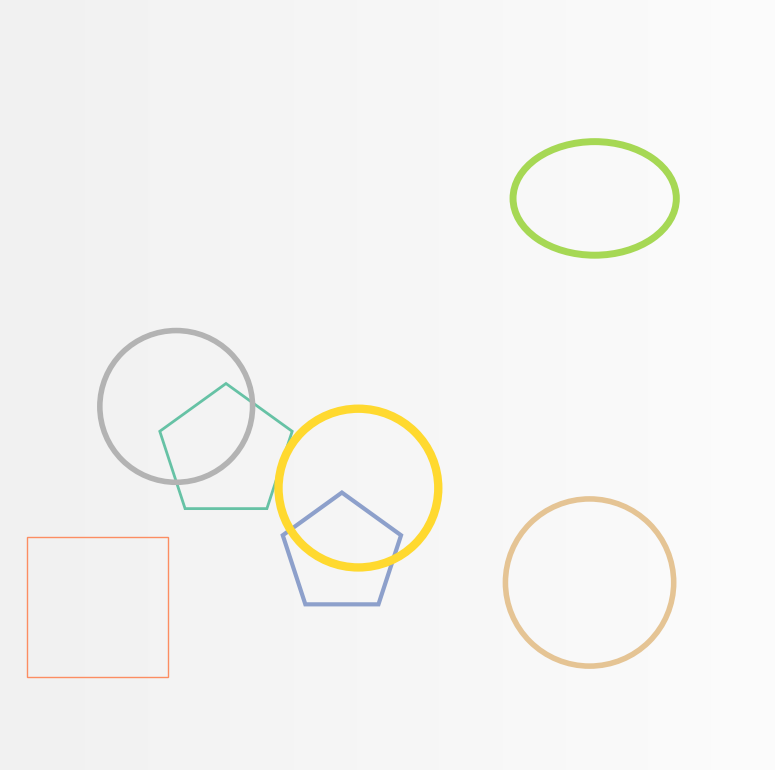[{"shape": "pentagon", "thickness": 1, "radius": 0.45, "center": [0.292, 0.412]}, {"shape": "square", "thickness": 0.5, "radius": 0.45, "center": [0.126, 0.212]}, {"shape": "pentagon", "thickness": 1.5, "radius": 0.4, "center": [0.441, 0.28]}, {"shape": "oval", "thickness": 2.5, "radius": 0.53, "center": [0.767, 0.742]}, {"shape": "circle", "thickness": 3, "radius": 0.52, "center": [0.462, 0.366]}, {"shape": "circle", "thickness": 2, "radius": 0.54, "center": [0.761, 0.243]}, {"shape": "circle", "thickness": 2, "radius": 0.49, "center": [0.227, 0.472]}]